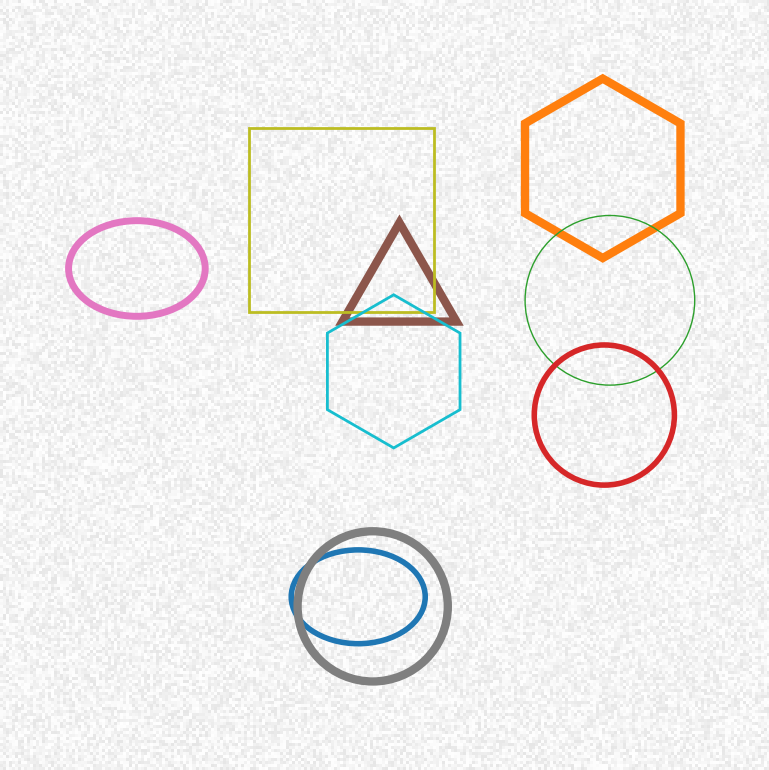[{"shape": "oval", "thickness": 2, "radius": 0.44, "center": [0.465, 0.225]}, {"shape": "hexagon", "thickness": 3, "radius": 0.58, "center": [0.783, 0.781]}, {"shape": "circle", "thickness": 0.5, "radius": 0.55, "center": [0.792, 0.61]}, {"shape": "circle", "thickness": 2, "radius": 0.45, "center": [0.785, 0.461]}, {"shape": "triangle", "thickness": 3, "radius": 0.43, "center": [0.519, 0.625]}, {"shape": "oval", "thickness": 2.5, "radius": 0.44, "center": [0.178, 0.651]}, {"shape": "circle", "thickness": 3, "radius": 0.49, "center": [0.484, 0.213]}, {"shape": "square", "thickness": 1, "radius": 0.6, "center": [0.444, 0.714]}, {"shape": "hexagon", "thickness": 1, "radius": 0.5, "center": [0.511, 0.518]}]